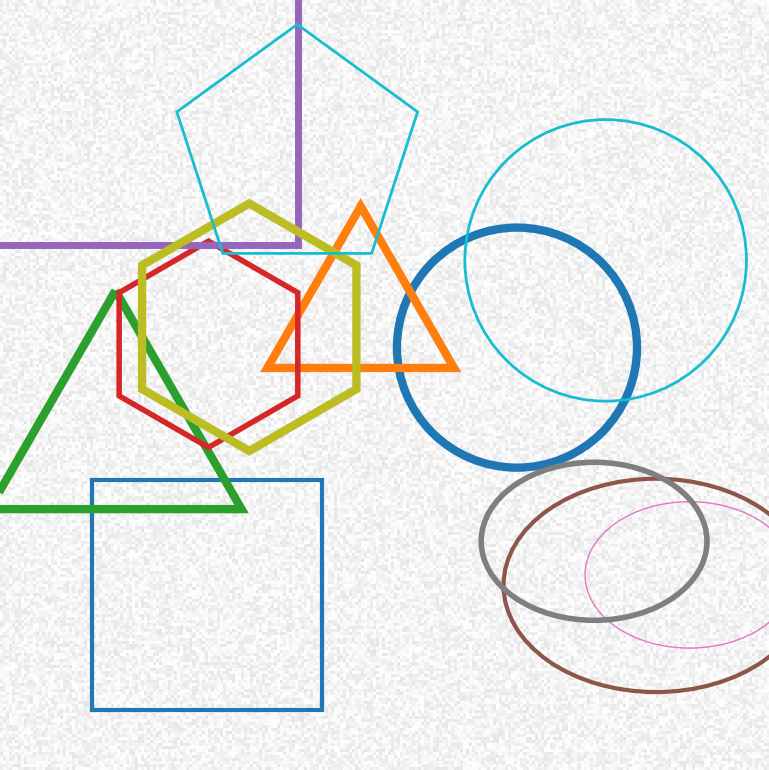[{"shape": "square", "thickness": 1.5, "radius": 0.75, "center": [0.269, 0.227]}, {"shape": "circle", "thickness": 3, "radius": 0.78, "center": [0.671, 0.549]}, {"shape": "triangle", "thickness": 3, "radius": 0.7, "center": [0.468, 0.592]}, {"shape": "triangle", "thickness": 3, "radius": 0.95, "center": [0.15, 0.433]}, {"shape": "hexagon", "thickness": 2, "radius": 0.67, "center": [0.271, 0.553]}, {"shape": "square", "thickness": 2.5, "radius": 0.98, "center": [0.192, 0.878]}, {"shape": "oval", "thickness": 1.5, "radius": 0.99, "center": [0.852, 0.24]}, {"shape": "oval", "thickness": 0.5, "radius": 0.68, "center": [0.896, 0.253]}, {"shape": "oval", "thickness": 2, "radius": 0.73, "center": [0.772, 0.297]}, {"shape": "hexagon", "thickness": 3, "radius": 0.8, "center": [0.324, 0.575]}, {"shape": "circle", "thickness": 1, "radius": 0.91, "center": [0.787, 0.662]}, {"shape": "pentagon", "thickness": 1, "radius": 0.82, "center": [0.386, 0.804]}]